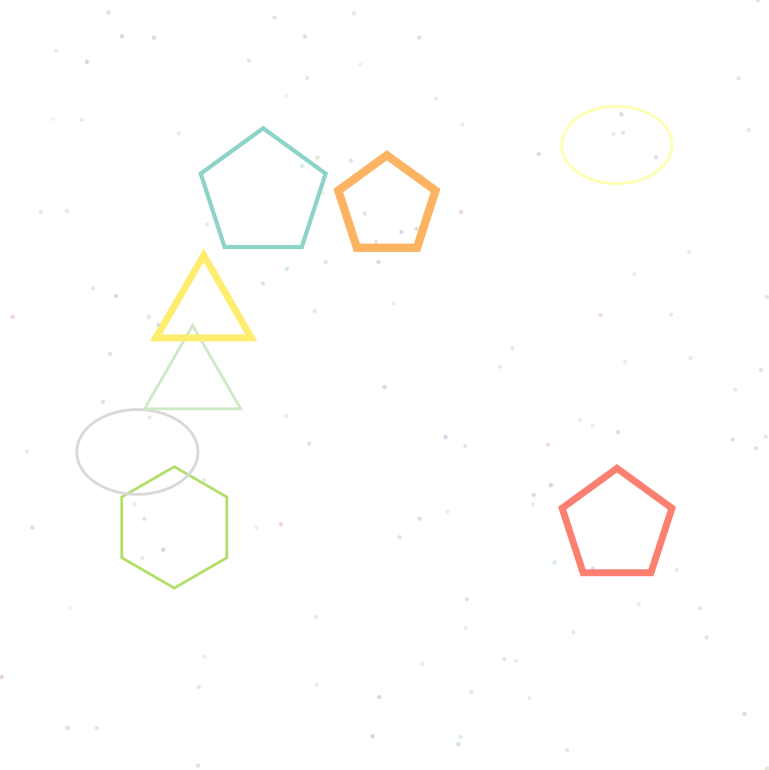[{"shape": "pentagon", "thickness": 1.5, "radius": 0.43, "center": [0.342, 0.748]}, {"shape": "oval", "thickness": 1, "radius": 0.36, "center": [0.801, 0.812]}, {"shape": "pentagon", "thickness": 2.5, "radius": 0.37, "center": [0.801, 0.317]}, {"shape": "pentagon", "thickness": 3, "radius": 0.33, "center": [0.503, 0.732]}, {"shape": "hexagon", "thickness": 1, "radius": 0.39, "center": [0.226, 0.315]}, {"shape": "oval", "thickness": 1, "radius": 0.39, "center": [0.178, 0.413]}, {"shape": "triangle", "thickness": 1, "radius": 0.36, "center": [0.25, 0.505]}, {"shape": "triangle", "thickness": 2.5, "radius": 0.36, "center": [0.264, 0.597]}]